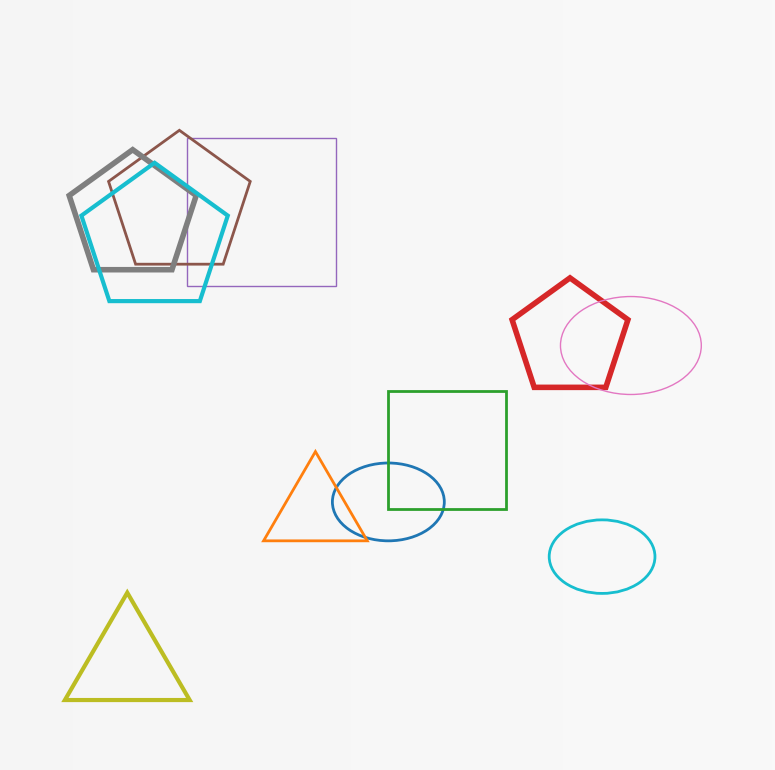[{"shape": "oval", "thickness": 1, "radius": 0.36, "center": [0.501, 0.348]}, {"shape": "triangle", "thickness": 1, "radius": 0.39, "center": [0.407, 0.336]}, {"shape": "square", "thickness": 1, "radius": 0.38, "center": [0.577, 0.415]}, {"shape": "pentagon", "thickness": 2, "radius": 0.39, "center": [0.735, 0.561]}, {"shape": "square", "thickness": 0.5, "radius": 0.48, "center": [0.338, 0.725]}, {"shape": "pentagon", "thickness": 1, "radius": 0.48, "center": [0.231, 0.735]}, {"shape": "oval", "thickness": 0.5, "radius": 0.45, "center": [0.814, 0.551]}, {"shape": "pentagon", "thickness": 2, "radius": 0.43, "center": [0.171, 0.719]}, {"shape": "triangle", "thickness": 1.5, "radius": 0.46, "center": [0.164, 0.137]}, {"shape": "pentagon", "thickness": 1.5, "radius": 0.5, "center": [0.199, 0.689]}, {"shape": "oval", "thickness": 1, "radius": 0.34, "center": [0.777, 0.277]}]